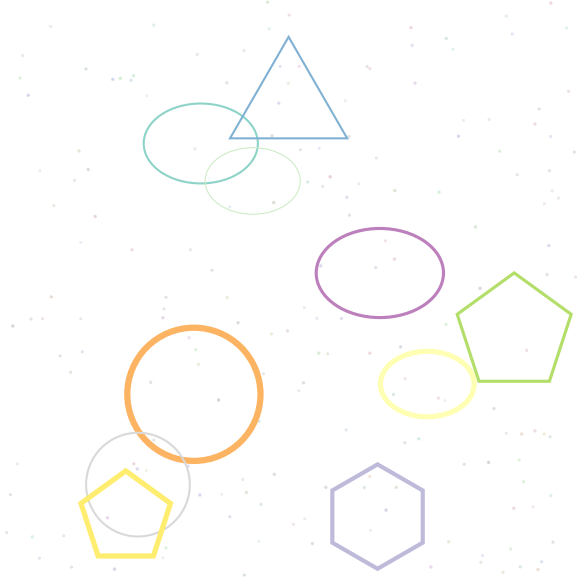[{"shape": "oval", "thickness": 1, "radius": 0.49, "center": [0.348, 0.751]}, {"shape": "oval", "thickness": 2.5, "radius": 0.41, "center": [0.74, 0.334]}, {"shape": "hexagon", "thickness": 2, "radius": 0.45, "center": [0.654, 0.105]}, {"shape": "triangle", "thickness": 1, "radius": 0.59, "center": [0.5, 0.818]}, {"shape": "circle", "thickness": 3, "radius": 0.58, "center": [0.336, 0.316]}, {"shape": "pentagon", "thickness": 1.5, "radius": 0.52, "center": [0.89, 0.423]}, {"shape": "circle", "thickness": 1, "radius": 0.45, "center": [0.239, 0.16]}, {"shape": "oval", "thickness": 1.5, "radius": 0.55, "center": [0.658, 0.526]}, {"shape": "oval", "thickness": 0.5, "radius": 0.41, "center": [0.438, 0.686]}, {"shape": "pentagon", "thickness": 2.5, "radius": 0.41, "center": [0.218, 0.102]}]